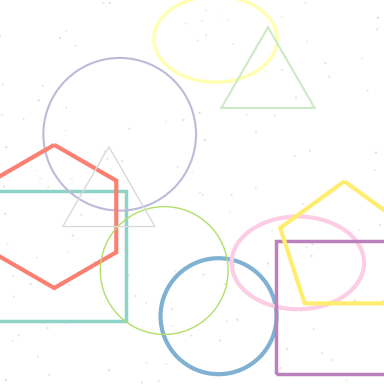[{"shape": "square", "thickness": 2.5, "radius": 0.84, "center": [0.159, 0.335]}, {"shape": "oval", "thickness": 2.5, "radius": 0.8, "center": [0.56, 0.898]}, {"shape": "circle", "thickness": 1.5, "radius": 0.99, "center": [0.311, 0.651]}, {"shape": "hexagon", "thickness": 3, "radius": 0.93, "center": [0.141, 0.438]}, {"shape": "circle", "thickness": 3, "radius": 0.75, "center": [0.568, 0.179]}, {"shape": "circle", "thickness": 1, "radius": 0.83, "center": [0.427, 0.297]}, {"shape": "oval", "thickness": 3, "radius": 0.86, "center": [0.774, 0.317]}, {"shape": "triangle", "thickness": 1, "radius": 0.69, "center": [0.283, 0.481]}, {"shape": "square", "thickness": 2.5, "radius": 0.87, "center": [0.89, 0.201]}, {"shape": "triangle", "thickness": 1.5, "radius": 0.7, "center": [0.696, 0.789]}, {"shape": "pentagon", "thickness": 3, "radius": 0.88, "center": [0.895, 0.354]}]